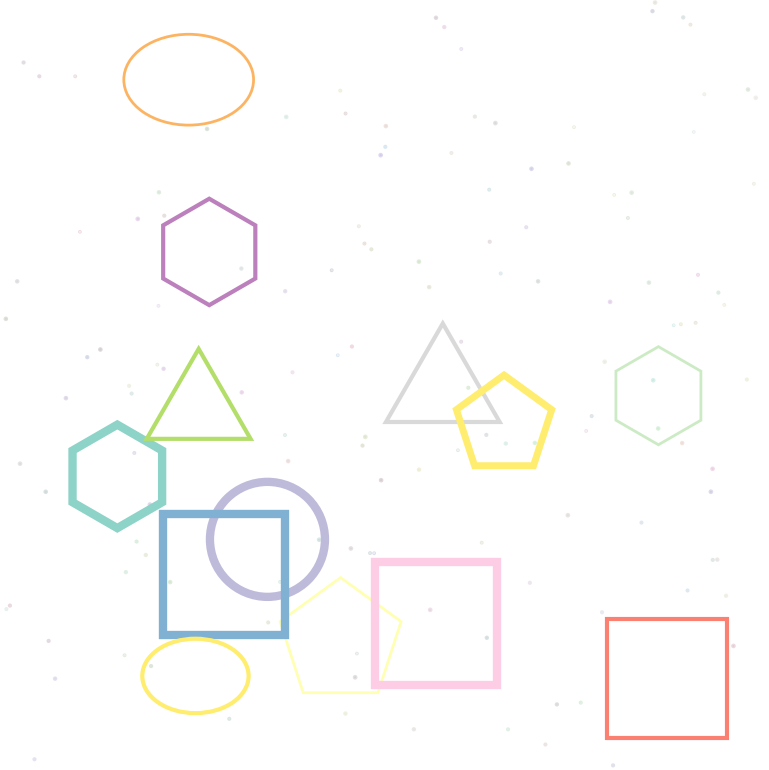[{"shape": "hexagon", "thickness": 3, "radius": 0.34, "center": [0.152, 0.381]}, {"shape": "pentagon", "thickness": 1, "radius": 0.41, "center": [0.442, 0.167]}, {"shape": "circle", "thickness": 3, "radius": 0.37, "center": [0.347, 0.3]}, {"shape": "square", "thickness": 1.5, "radius": 0.39, "center": [0.866, 0.119]}, {"shape": "square", "thickness": 3, "radius": 0.4, "center": [0.291, 0.254]}, {"shape": "oval", "thickness": 1, "radius": 0.42, "center": [0.245, 0.896]}, {"shape": "triangle", "thickness": 1.5, "radius": 0.39, "center": [0.258, 0.469]}, {"shape": "square", "thickness": 3, "radius": 0.4, "center": [0.566, 0.19]}, {"shape": "triangle", "thickness": 1.5, "radius": 0.43, "center": [0.575, 0.495]}, {"shape": "hexagon", "thickness": 1.5, "radius": 0.35, "center": [0.272, 0.673]}, {"shape": "hexagon", "thickness": 1, "radius": 0.32, "center": [0.855, 0.486]}, {"shape": "oval", "thickness": 1.5, "radius": 0.35, "center": [0.254, 0.122]}, {"shape": "pentagon", "thickness": 2.5, "radius": 0.33, "center": [0.655, 0.448]}]